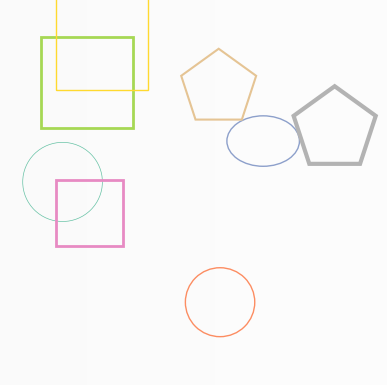[{"shape": "circle", "thickness": 0.5, "radius": 0.51, "center": [0.161, 0.527]}, {"shape": "circle", "thickness": 1, "radius": 0.45, "center": [0.568, 0.215]}, {"shape": "oval", "thickness": 1, "radius": 0.47, "center": [0.679, 0.634]}, {"shape": "square", "thickness": 2, "radius": 0.43, "center": [0.231, 0.447]}, {"shape": "square", "thickness": 2, "radius": 0.59, "center": [0.225, 0.786]}, {"shape": "square", "thickness": 1, "radius": 0.6, "center": [0.263, 0.886]}, {"shape": "pentagon", "thickness": 1.5, "radius": 0.51, "center": [0.564, 0.772]}, {"shape": "pentagon", "thickness": 3, "radius": 0.56, "center": [0.864, 0.665]}]